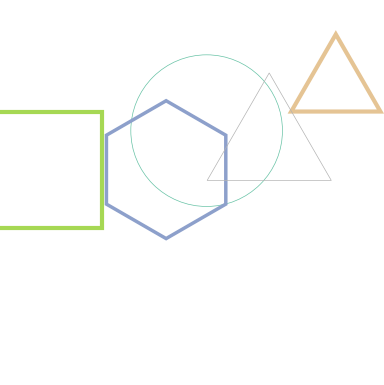[{"shape": "circle", "thickness": 0.5, "radius": 0.98, "center": [0.537, 0.661]}, {"shape": "hexagon", "thickness": 2.5, "radius": 0.89, "center": [0.431, 0.559]}, {"shape": "square", "thickness": 3, "radius": 0.76, "center": [0.114, 0.559]}, {"shape": "triangle", "thickness": 3, "radius": 0.67, "center": [0.872, 0.777]}, {"shape": "triangle", "thickness": 0.5, "radius": 0.93, "center": [0.699, 0.624]}]